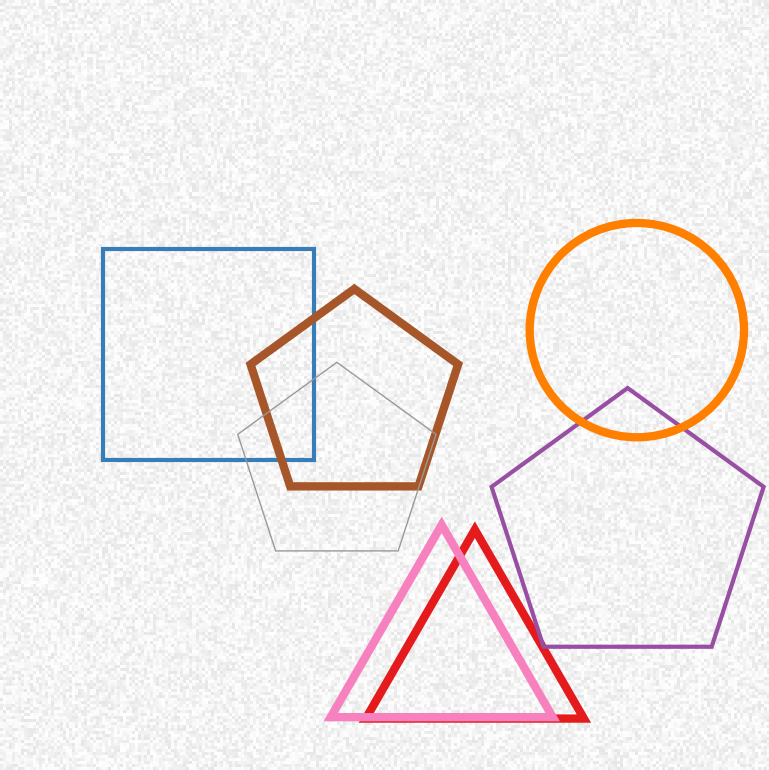[{"shape": "triangle", "thickness": 3, "radius": 0.82, "center": [0.617, 0.149]}, {"shape": "square", "thickness": 1.5, "radius": 0.69, "center": [0.271, 0.54]}, {"shape": "pentagon", "thickness": 1.5, "radius": 0.93, "center": [0.815, 0.31]}, {"shape": "circle", "thickness": 3, "radius": 0.7, "center": [0.827, 0.571]}, {"shape": "pentagon", "thickness": 3, "radius": 0.71, "center": [0.46, 0.483]}, {"shape": "triangle", "thickness": 3, "radius": 0.83, "center": [0.574, 0.152]}, {"shape": "pentagon", "thickness": 0.5, "radius": 0.68, "center": [0.438, 0.394]}]